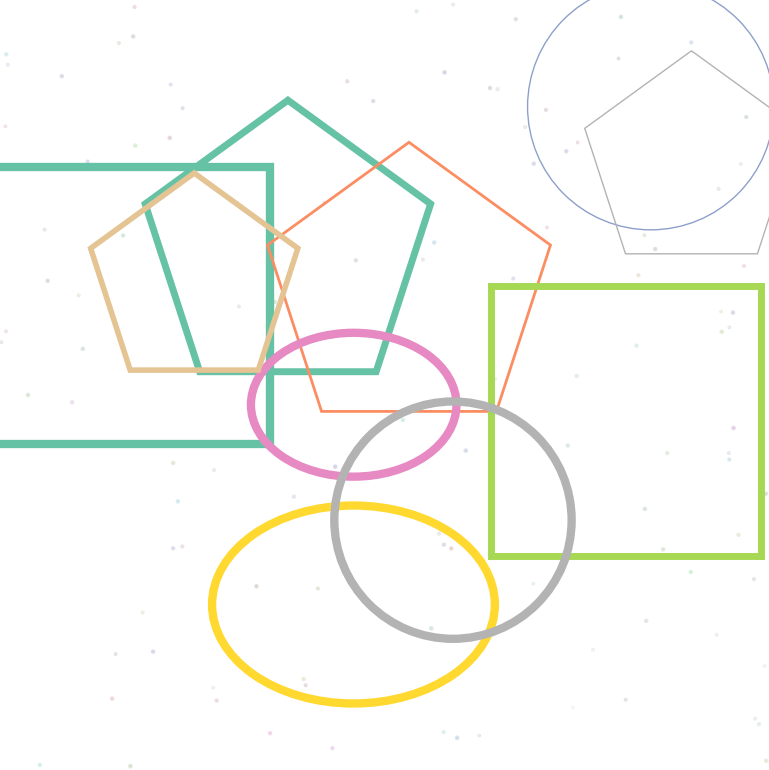[{"shape": "pentagon", "thickness": 2.5, "radius": 0.97, "center": [0.374, 0.675]}, {"shape": "square", "thickness": 3, "radius": 0.9, "center": [0.171, 0.603]}, {"shape": "pentagon", "thickness": 1, "radius": 0.97, "center": [0.531, 0.622]}, {"shape": "circle", "thickness": 0.5, "radius": 0.8, "center": [0.845, 0.862]}, {"shape": "oval", "thickness": 3, "radius": 0.67, "center": [0.459, 0.474]}, {"shape": "square", "thickness": 2.5, "radius": 0.88, "center": [0.813, 0.453]}, {"shape": "oval", "thickness": 3, "radius": 0.92, "center": [0.459, 0.215]}, {"shape": "pentagon", "thickness": 2, "radius": 0.71, "center": [0.252, 0.634]}, {"shape": "pentagon", "thickness": 0.5, "radius": 0.73, "center": [0.898, 0.788]}, {"shape": "circle", "thickness": 3, "radius": 0.77, "center": [0.588, 0.324]}]